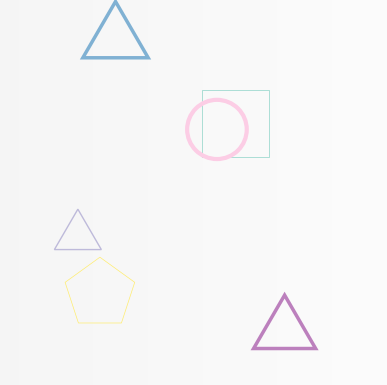[{"shape": "square", "thickness": 0.5, "radius": 0.43, "center": [0.607, 0.679]}, {"shape": "triangle", "thickness": 1, "radius": 0.35, "center": [0.201, 0.387]}, {"shape": "triangle", "thickness": 2.5, "radius": 0.49, "center": [0.298, 0.899]}, {"shape": "circle", "thickness": 3, "radius": 0.38, "center": [0.56, 0.664]}, {"shape": "triangle", "thickness": 2.5, "radius": 0.46, "center": [0.734, 0.141]}, {"shape": "pentagon", "thickness": 0.5, "radius": 0.47, "center": [0.258, 0.237]}]